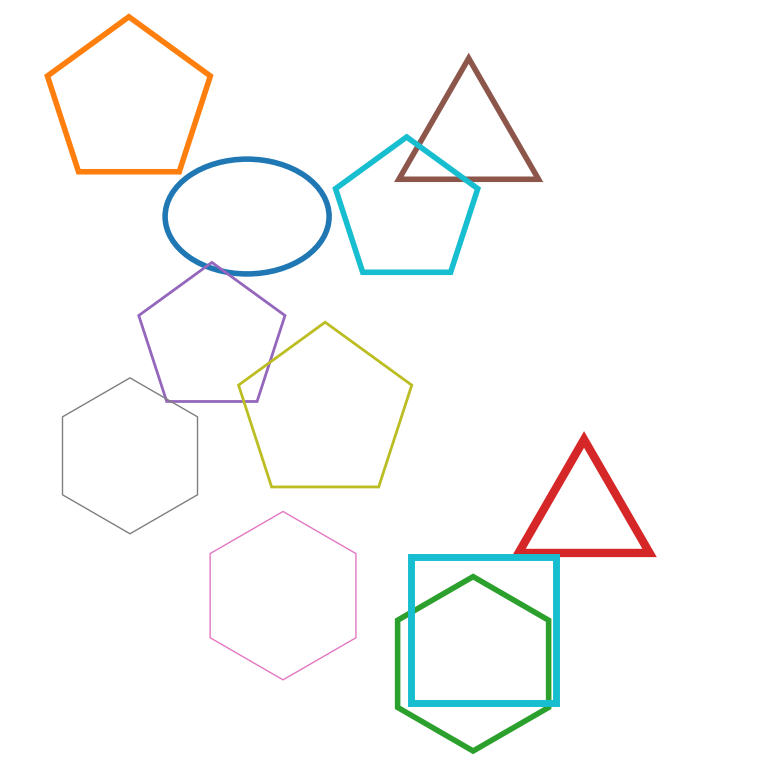[{"shape": "oval", "thickness": 2, "radius": 0.53, "center": [0.321, 0.719]}, {"shape": "pentagon", "thickness": 2, "radius": 0.56, "center": [0.167, 0.867]}, {"shape": "hexagon", "thickness": 2, "radius": 0.57, "center": [0.614, 0.138]}, {"shape": "triangle", "thickness": 3, "radius": 0.49, "center": [0.759, 0.331]}, {"shape": "pentagon", "thickness": 1, "radius": 0.5, "center": [0.275, 0.559]}, {"shape": "triangle", "thickness": 2, "radius": 0.52, "center": [0.609, 0.82]}, {"shape": "hexagon", "thickness": 0.5, "radius": 0.55, "center": [0.368, 0.226]}, {"shape": "hexagon", "thickness": 0.5, "radius": 0.51, "center": [0.169, 0.408]}, {"shape": "pentagon", "thickness": 1, "radius": 0.59, "center": [0.422, 0.463]}, {"shape": "square", "thickness": 2.5, "radius": 0.47, "center": [0.628, 0.182]}, {"shape": "pentagon", "thickness": 2, "radius": 0.49, "center": [0.528, 0.725]}]